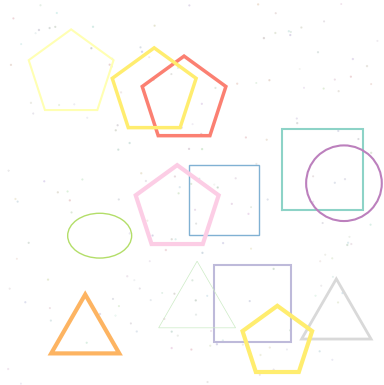[{"shape": "square", "thickness": 1.5, "radius": 0.53, "center": [0.838, 0.559]}, {"shape": "pentagon", "thickness": 1.5, "radius": 0.58, "center": [0.185, 0.808]}, {"shape": "square", "thickness": 1.5, "radius": 0.5, "center": [0.655, 0.211]}, {"shape": "pentagon", "thickness": 2.5, "radius": 0.57, "center": [0.478, 0.74]}, {"shape": "square", "thickness": 1, "radius": 0.46, "center": [0.581, 0.48]}, {"shape": "triangle", "thickness": 3, "radius": 0.51, "center": [0.221, 0.133]}, {"shape": "oval", "thickness": 1, "radius": 0.42, "center": [0.259, 0.388]}, {"shape": "pentagon", "thickness": 3, "radius": 0.57, "center": [0.46, 0.458]}, {"shape": "triangle", "thickness": 2, "radius": 0.52, "center": [0.874, 0.171]}, {"shape": "circle", "thickness": 1.5, "radius": 0.49, "center": [0.893, 0.524]}, {"shape": "triangle", "thickness": 0.5, "radius": 0.58, "center": [0.512, 0.206]}, {"shape": "pentagon", "thickness": 2.5, "radius": 0.57, "center": [0.4, 0.761]}, {"shape": "pentagon", "thickness": 3, "radius": 0.48, "center": [0.72, 0.111]}]